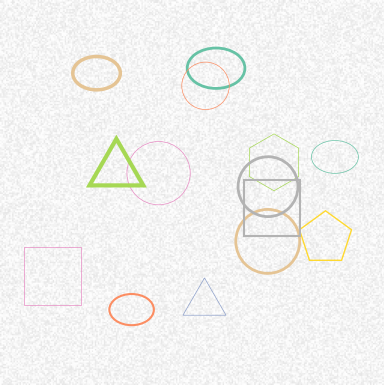[{"shape": "oval", "thickness": 2, "radius": 0.37, "center": [0.561, 0.823]}, {"shape": "oval", "thickness": 0.5, "radius": 0.3, "center": [0.87, 0.592]}, {"shape": "circle", "thickness": 0.5, "radius": 0.31, "center": [0.534, 0.777]}, {"shape": "oval", "thickness": 1.5, "radius": 0.29, "center": [0.342, 0.196]}, {"shape": "triangle", "thickness": 0.5, "radius": 0.32, "center": [0.531, 0.214]}, {"shape": "square", "thickness": 0.5, "radius": 0.37, "center": [0.136, 0.283]}, {"shape": "circle", "thickness": 0.5, "radius": 0.41, "center": [0.412, 0.55]}, {"shape": "triangle", "thickness": 3, "radius": 0.4, "center": [0.302, 0.559]}, {"shape": "hexagon", "thickness": 0.5, "radius": 0.37, "center": [0.712, 0.578]}, {"shape": "pentagon", "thickness": 1, "radius": 0.36, "center": [0.845, 0.381]}, {"shape": "oval", "thickness": 2.5, "radius": 0.31, "center": [0.251, 0.81]}, {"shape": "circle", "thickness": 2, "radius": 0.42, "center": [0.695, 0.373]}, {"shape": "square", "thickness": 1.5, "radius": 0.36, "center": [0.706, 0.46]}, {"shape": "circle", "thickness": 2, "radius": 0.39, "center": [0.696, 0.515]}]